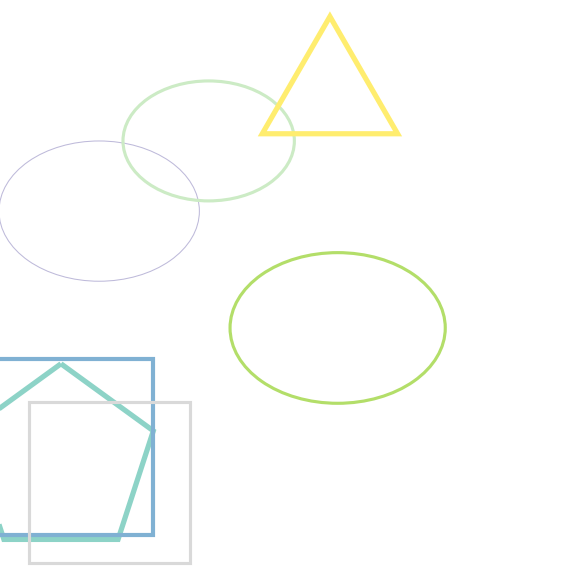[{"shape": "pentagon", "thickness": 2.5, "radius": 0.84, "center": [0.106, 0.201]}, {"shape": "oval", "thickness": 0.5, "radius": 0.87, "center": [0.172, 0.634]}, {"shape": "square", "thickness": 2, "radius": 0.76, "center": [0.112, 0.225]}, {"shape": "oval", "thickness": 1.5, "radius": 0.93, "center": [0.585, 0.431]}, {"shape": "square", "thickness": 1.5, "radius": 0.7, "center": [0.19, 0.163]}, {"shape": "oval", "thickness": 1.5, "radius": 0.74, "center": [0.361, 0.755]}, {"shape": "triangle", "thickness": 2.5, "radius": 0.68, "center": [0.571, 0.835]}]